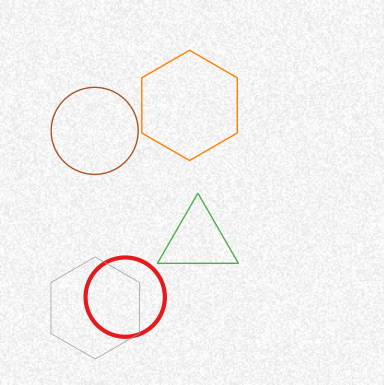[{"shape": "circle", "thickness": 3, "radius": 0.51, "center": [0.325, 0.228]}, {"shape": "triangle", "thickness": 1, "radius": 0.61, "center": [0.514, 0.377]}, {"shape": "hexagon", "thickness": 1, "radius": 0.72, "center": [0.492, 0.726]}, {"shape": "circle", "thickness": 1, "radius": 0.57, "center": [0.246, 0.66]}, {"shape": "hexagon", "thickness": 0.5, "radius": 0.66, "center": [0.247, 0.2]}]